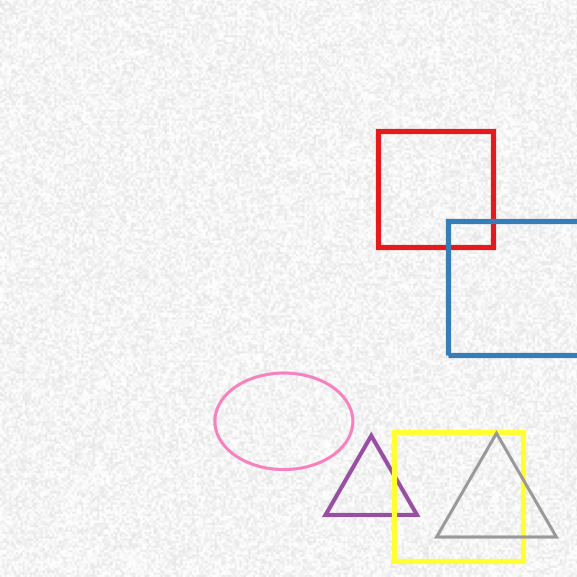[{"shape": "square", "thickness": 2.5, "radius": 0.5, "center": [0.754, 0.672]}, {"shape": "square", "thickness": 2.5, "radius": 0.58, "center": [0.893, 0.5]}, {"shape": "triangle", "thickness": 2, "radius": 0.46, "center": [0.643, 0.153]}, {"shape": "square", "thickness": 2.5, "radius": 0.56, "center": [0.795, 0.139]}, {"shape": "oval", "thickness": 1.5, "radius": 0.6, "center": [0.492, 0.27]}, {"shape": "triangle", "thickness": 1.5, "radius": 0.6, "center": [0.86, 0.129]}]